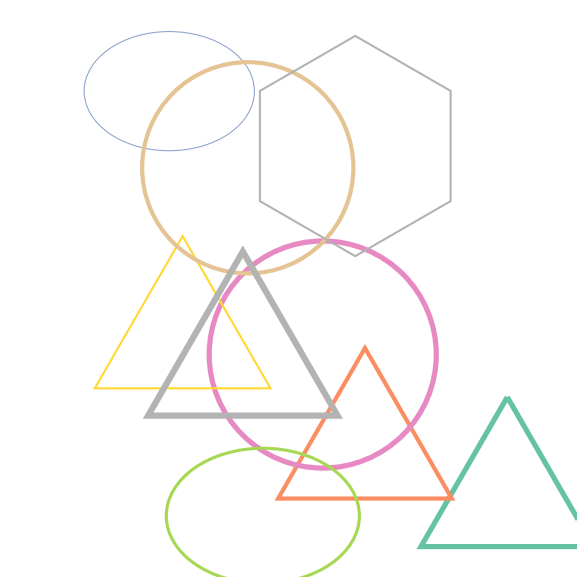[{"shape": "triangle", "thickness": 2.5, "radius": 0.86, "center": [0.878, 0.139]}, {"shape": "triangle", "thickness": 2, "radius": 0.87, "center": [0.632, 0.223]}, {"shape": "oval", "thickness": 0.5, "radius": 0.74, "center": [0.293, 0.841]}, {"shape": "circle", "thickness": 2.5, "radius": 0.98, "center": [0.559, 0.385]}, {"shape": "oval", "thickness": 1.5, "radius": 0.84, "center": [0.455, 0.106]}, {"shape": "triangle", "thickness": 1, "radius": 0.88, "center": [0.316, 0.415]}, {"shape": "circle", "thickness": 2, "radius": 0.91, "center": [0.429, 0.709]}, {"shape": "triangle", "thickness": 3, "radius": 0.95, "center": [0.42, 0.374]}, {"shape": "hexagon", "thickness": 1, "radius": 0.95, "center": [0.615, 0.746]}]